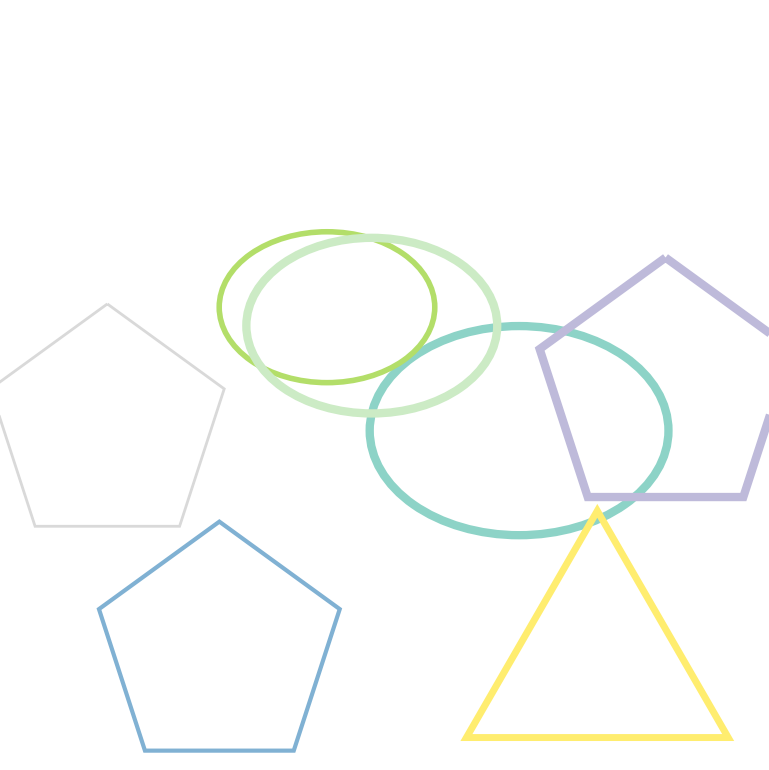[{"shape": "oval", "thickness": 3, "radius": 0.97, "center": [0.674, 0.441]}, {"shape": "pentagon", "thickness": 3, "radius": 0.86, "center": [0.864, 0.494]}, {"shape": "pentagon", "thickness": 1.5, "radius": 0.82, "center": [0.285, 0.158]}, {"shape": "oval", "thickness": 2, "radius": 0.7, "center": [0.425, 0.601]}, {"shape": "pentagon", "thickness": 1, "radius": 0.8, "center": [0.139, 0.446]}, {"shape": "oval", "thickness": 3, "radius": 0.81, "center": [0.483, 0.577]}, {"shape": "triangle", "thickness": 2.5, "radius": 0.98, "center": [0.776, 0.14]}]